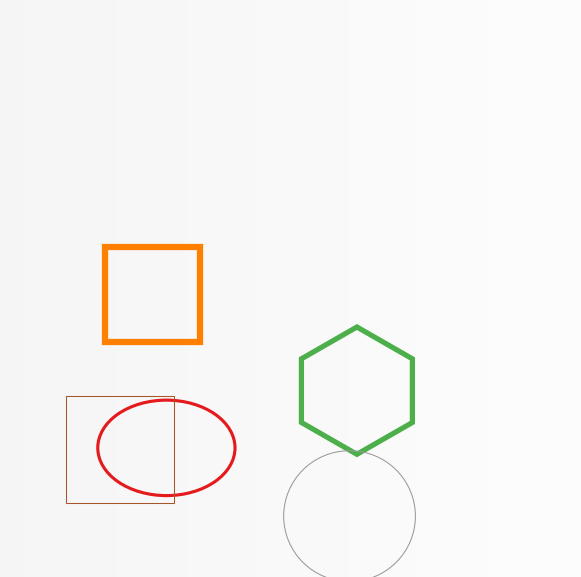[{"shape": "oval", "thickness": 1.5, "radius": 0.59, "center": [0.286, 0.224]}, {"shape": "hexagon", "thickness": 2.5, "radius": 0.55, "center": [0.614, 0.323]}, {"shape": "square", "thickness": 3, "radius": 0.41, "center": [0.262, 0.489]}, {"shape": "square", "thickness": 0.5, "radius": 0.47, "center": [0.207, 0.221]}, {"shape": "circle", "thickness": 0.5, "radius": 0.57, "center": [0.601, 0.105]}]